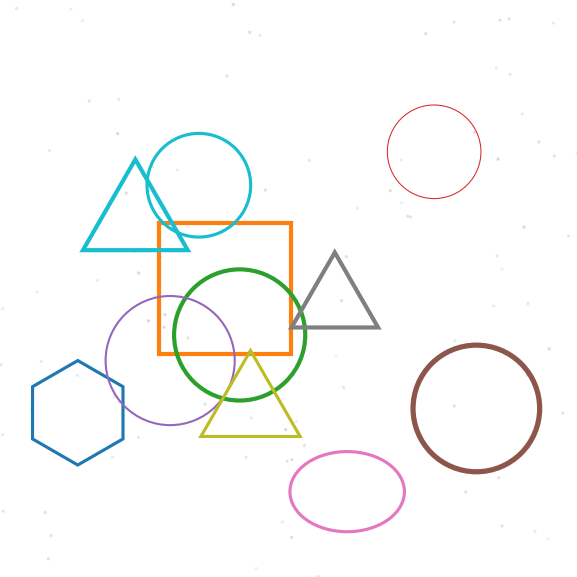[{"shape": "hexagon", "thickness": 1.5, "radius": 0.45, "center": [0.135, 0.284]}, {"shape": "square", "thickness": 2, "radius": 0.57, "center": [0.39, 0.499]}, {"shape": "circle", "thickness": 2, "radius": 0.57, "center": [0.415, 0.419]}, {"shape": "circle", "thickness": 0.5, "radius": 0.41, "center": [0.752, 0.736]}, {"shape": "circle", "thickness": 1, "radius": 0.56, "center": [0.295, 0.375]}, {"shape": "circle", "thickness": 2.5, "radius": 0.55, "center": [0.825, 0.292]}, {"shape": "oval", "thickness": 1.5, "radius": 0.5, "center": [0.601, 0.148]}, {"shape": "triangle", "thickness": 2, "radius": 0.43, "center": [0.58, 0.475]}, {"shape": "triangle", "thickness": 1.5, "radius": 0.5, "center": [0.434, 0.293]}, {"shape": "circle", "thickness": 1.5, "radius": 0.45, "center": [0.344, 0.678]}, {"shape": "triangle", "thickness": 2, "radius": 0.52, "center": [0.234, 0.618]}]